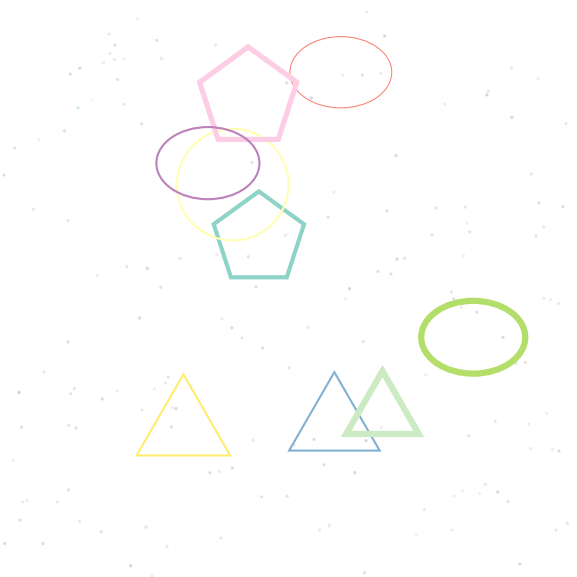[{"shape": "pentagon", "thickness": 2, "radius": 0.41, "center": [0.448, 0.585]}, {"shape": "circle", "thickness": 1, "radius": 0.48, "center": [0.403, 0.679]}, {"shape": "oval", "thickness": 0.5, "radius": 0.44, "center": [0.59, 0.874]}, {"shape": "triangle", "thickness": 1, "radius": 0.45, "center": [0.579, 0.264]}, {"shape": "oval", "thickness": 3, "radius": 0.45, "center": [0.819, 0.415]}, {"shape": "pentagon", "thickness": 2.5, "radius": 0.44, "center": [0.43, 0.829]}, {"shape": "oval", "thickness": 1, "radius": 0.45, "center": [0.36, 0.717]}, {"shape": "triangle", "thickness": 3, "radius": 0.36, "center": [0.662, 0.284]}, {"shape": "triangle", "thickness": 1, "radius": 0.47, "center": [0.318, 0.257]}]